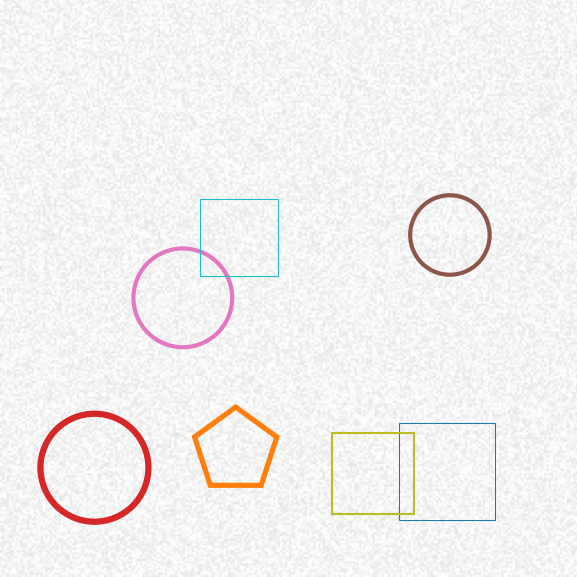[{"shape": "square", "thickness": 0.5, "radius": 0.42, "center": [0.773, 0.183]}, {"shape": "pentagon", "thickness": 2.5, "radius": 0.37, "center": [0.408, 0.219]}, {"shape": "circle", "thickness": 3, "radius": 0.47, "center": [0.164, 0.189]}, {"shape": "circle", "thickness": 2, "radius": 0.34, "center": [0.779, 0.592]}, {"shape": "circle", "thickness": 2, "radius": 0.43, "center": [0.317, 0.483]}, {"shape": "square", "thickness": 1, "radius": 0.35, "center": [0.645, 0.179]}, {"shape": "square", "thickness": 0.5, "radius": 0.34, "center": [0.414, 0.588]}]